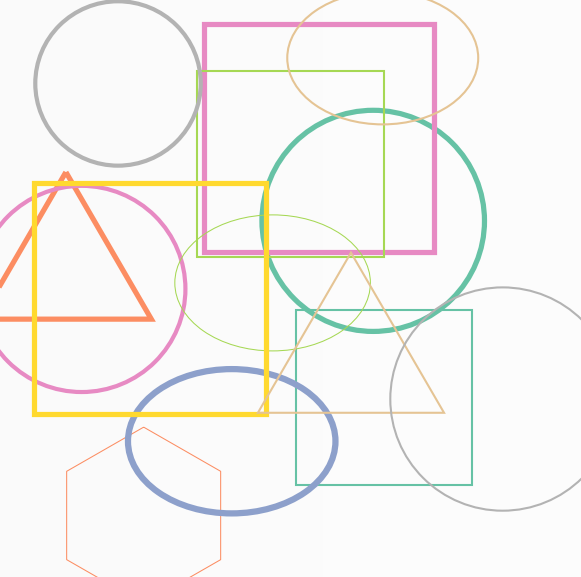[{"shape": "square", "thickness": 1, "radius": 0.76, "center": [0.661, 0.311]}, {"shape": "circle", "thickness": 2.5, "radius": 0.96, "center": [0.642, 0.617]}, {"shape": "hexagon", "thickness": 0.5, "radius": 0.76, "center": [0.247, 0.107]}, {"shape": "triangle", "thickness": 2.5, "radius": 0.85, "center": [0.113, 0.531]}, {"shape": "oval", "thickness": 3, "radius": 0.89, "center": [0.399, 0.235]}, {"shape": "circle", "thickness": 2, "radius": 0.89, "center": [0.14, 0.499]}, {"shape": "square", "thickness": 2.5, "radius": 0.99, "center": [0.549, 0.76]}, {"shape": "oval", "thickness": 0.5, "radius": 0.84, "center": [0.469, 0.509]}, {"shape": "square", "thickness": 1, "radius": 0.81, "center": [0.499, 0.715]}, {"shape": "square", "thickness": 2.5, "radius": 1.0, "center": [0.258, 0.482]}, {"shape": "oval", "thickness": 1, "radius": 0.82, "center": [0.658, 0.899]}, {"shape": "triangle", "thickness": 1, "radius": 0.92, "center": [0.604, 0.377]}, {"shape": "circle", "thickness": 1, "radius": 0.97, "center": [0.865, 0.308]}, {"shape": "circle", "thickness": 2, "radius": 0.71, "center": [0.203, 0.855]}]